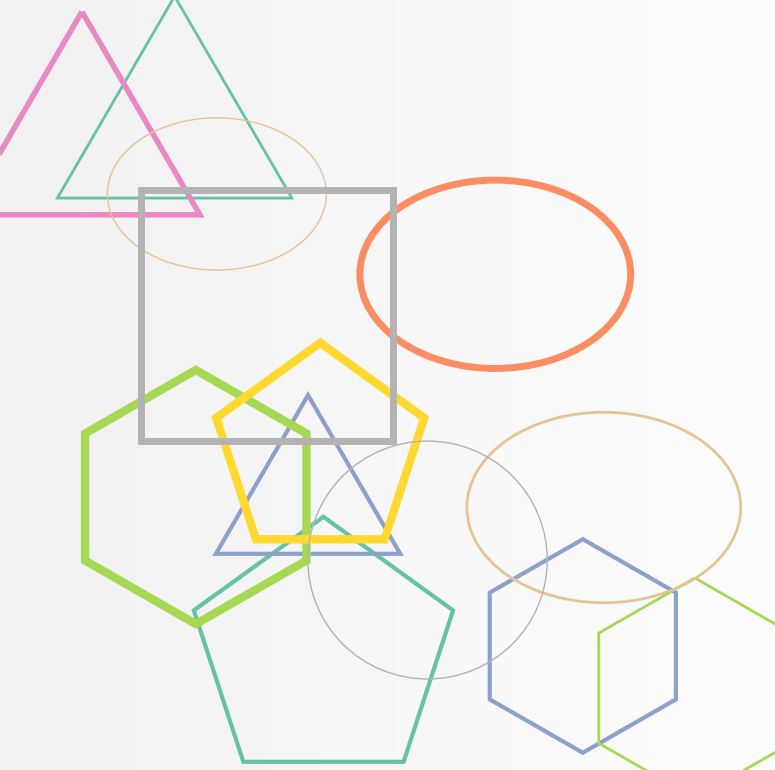[{"shape": "triangle", "thickness": 1, "radius": 0.87, "center": [0.225, 0.83]}, {"shape": "pentagon", "thickness": 1.5, "radius": 0.88, "center": [0.417, 0.153]}, {"shape": "oval", "thickness": 2.5, "radius": 0.87, "center": [0.639, 0.644]}, {"shape": "hexagon", "thickness": 1.5, "radius": 0.69, "center": [0.752, 0.161]}, {"shape": "triangle", "thickness": 1.5, "radius": 0.69, "center": [0.397, 0.349]}, {"shape": "triangle", "thickness": 2, "radius": 0.88, "center": [0.106, 0.809]}, {"shape": "hexagon", "thickness": 1, "radius": 0.72, "center": [0.897, 0.106]}, {"shape": "hexagon", "thickness": 3, "radius": 0.82, "center": [0.253, 0.354]}, {"shape": "pentagon", "thickness": 3, "radius": 0.71, "center": [0.413, 0.414]}, {"shape": "oval", "thickness": 0.5, "radius": 0.71, "center": [0.28, 0.748]}, {"shape": "oval", "thickness": 1, "radius": 0.88, "center": [0.779, 0.341]}, {"shape": "square", "thickness": 2.5, "radius": 0.82, "center": [0.345, 0.59]}, {"shape": "circle", "thickness": 0.5, "radius": 0.77, "center": [0.552, 0.273]}]